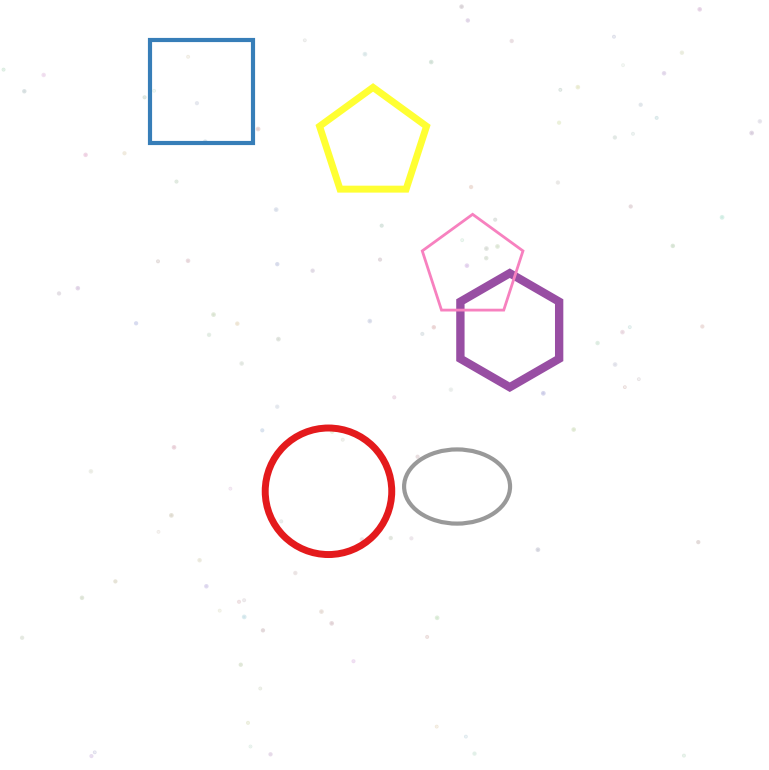[{"shape": "circle", "thickness": 2.5, "radius": 0.41, "center": [0.427, 0.362]}, {"shape": "square", "thickness": 1.5, "radius": 0.33, "center": [0.262, 0.881]}, {"shape": "hexagon", "thickness": 3, "radius": 0.37, "center": [0.662, 0.571]}, {"shape": "pentagon", "thickness": 2.5, "radius": 0.37, "center": [0.485, 0.813]}, {"shape": "pentagon", "thickness": 1, "radius": 0.34, "center": [0.614, 0.653]}, {"shape": "oval", "thickness": 1.5, "radius": 0.34, "center": [0.594, 0.368]}]